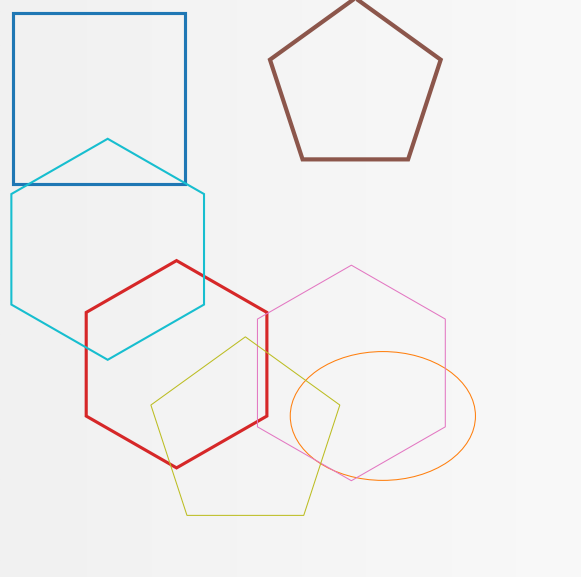[{"shape": "square", "thickness": 1.5, "radius": 0.74, "center": [0.17, 0.829]}, {"shape": "oval", "thickness": 0.5, "radius": 0.8, "center": [0.659, 0.279]}, {"shape": "hexagon", "thickness": 1.5, "radius": 0.9, "center": [0.304, 0.368]}, {"shape": "pentagon", "thickness": 2, "radius": 0.77, "center": [0.611, 0.848]}, {"shape": "hexagon", "thickness": 0.5, "radius": 0.93, "center": [0.605, 0.353]}, {"shape": "pentagon", "thickness": 0.5, "radius": 0.85, "center": [0.422, 0.245]}, {"shape": "hexagon", "thickness": 1, "radius": 0.96, "center": [0.185, 0.567]}]